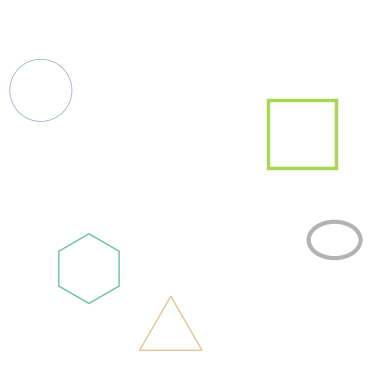[{"shape": "hexagon", "thickness": 1, "radius": 0.45, "center": [0.231, 0.302]}, {"shape": "circle", "thickness": 0.5, "radius": 0.4, "center": [0.106, 0.765]}, {"shape": "square", "thickness": 2.5, "radius": 0.44, "center": [0.784, 0.652]}, {"shape": "triangle", "thickness": 1, "radius": 0.47, "center": [0.444, 0.137]}, {"shape": "oval", "thickness": 3, "radius": 0.34, "center": [0.869, 0.377]}]